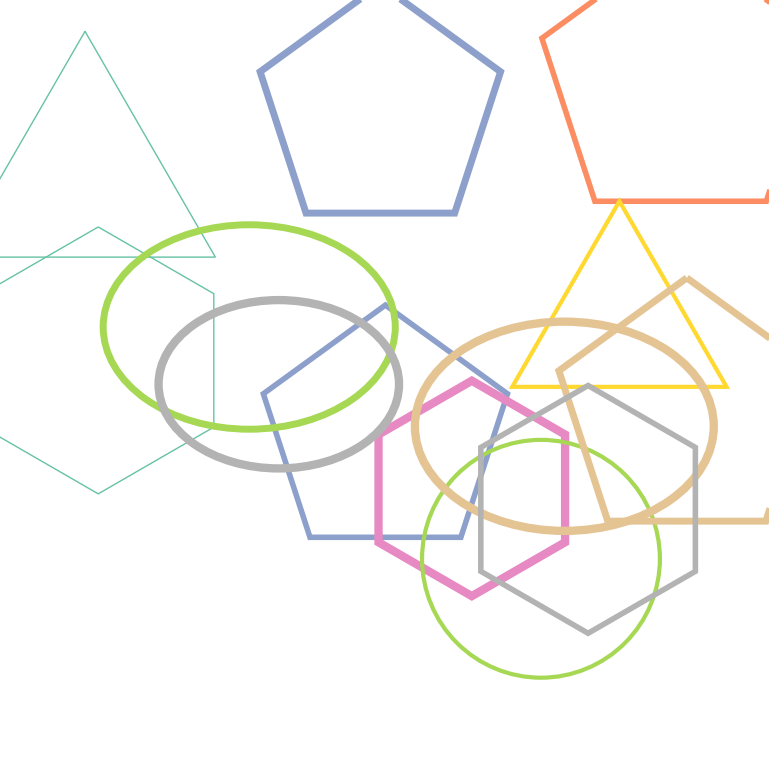[{"shape": "triangle", "thickness": 0.5, "radius": 0.98, "center": [0.11, 0.764]}, {"shape": "hexagon", "thickness": 0.5, "radius": 0.87, "center": [0.128, 0.532]}, {"shape": "pentagon", "thickness": 2, "radius": 0.95, "center": [0.884, 0.892]}, {"shape": "pentagon", "thickness": 2.5, "radius": 0.82, "center": [0.494, 0.856]}, {"shape": "pentagon", "thickness": 2, "radius": 0.83, "center": [0.501, 0.437]}, {"shape": "hexagon", "thickness": 3, "radius": 0.7, "center": [0.613, 0.366]}, {"shape": "circle", "thickness": 1.5, "radius": 0.77, "center": [0.703, 0.274]}, {"shape": "oval", "thickness": 2.5, "radius": 0.95, "center": [0.324, 0.575]}, {"shape": "triangle", "thickness": 1.5, "radius": 0.8, "center": [0.804, 0.578]}, {"shape": "oval", "thickness": 3, "radius": 0.97, "center": [0.733, 0.446]}, {"shape": "pentagon", "thickness": 2.5, "radius": 0.87, "center": [0.892, 0.464]}, {"shape": "hexagon", "thickness": 2, "radius": 0.8, "center": [0.764, 0.338]}, {"shape": "oval", "thickness": 3, "radius": 0.78, "center": [0.362, 0.501]}]